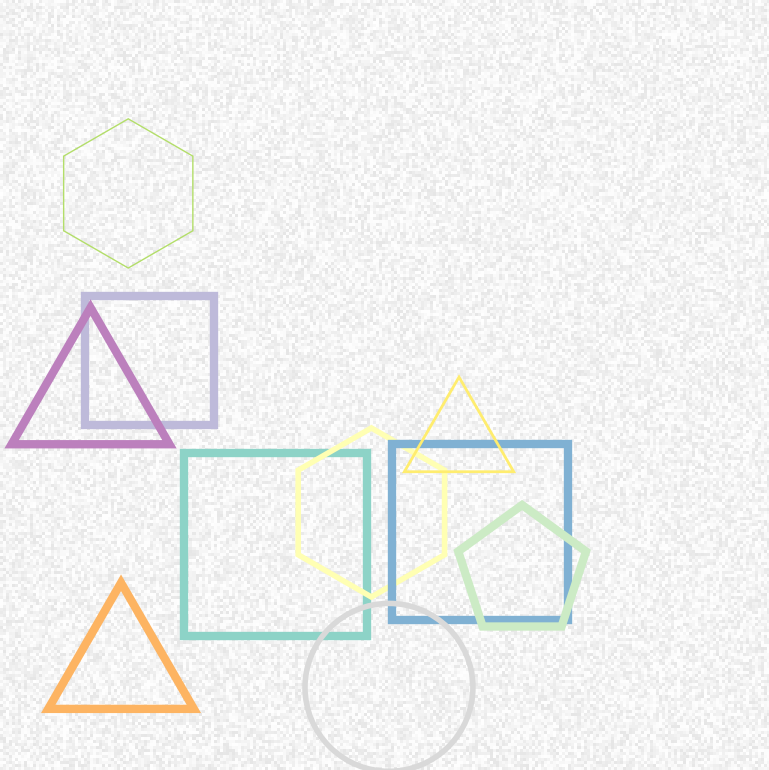[{"shape": "square", "thickness": 3, "radius": 0.59, "center": [0.358, 0.293]}, {"shape": "hexagon", "thickness": 2, "radius": 0.55, "center": [0.482, 0.334]}, {"shape": "square", "thickness": 3, "radius": 0.42, "center": [0.194, 0.531]}, {"shape": "square", "thickness": 3, "radius": 0.57, "center": [0.624, 0.309]}, {"shape": "triangle", "thickness": 3, "radius": 0.55, "center": [0.157, 0.134]}, {"shape": "hexagon", "thickness": 0.5, "radius": 0.48, "center": [0.167, 0.749]}, {"shape": "circle", "thickness": 2, "radius": 0.55, "center": [0.505, 0.107]}, {"shape": "triangle", "thickness": 3, "radius": 0.59, "center": [0.118, 0.482]}, {"shape": "pentagon", "thickness": 3, "radius": 0.44, "center": [0.678, 0.257]}, {"shape": "triangle", "thickness": 1, "radius": 0.41, "center": [0.596, 0.428]}]